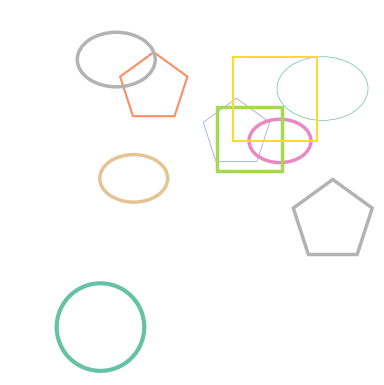[{"shape": "circle", "thickness": 3, "radius": 0.57, "center": [0.261, 0.15]}, {"shape": "oval", "thickness": 0.5, "radius": 0.59, "center": [0.838, 0.77]}, {"shape": "pentagon", "thickness": 1.5, "radius": 0.46, "center": [0.399, 0.773]}, {"shape": "pentagon", "thickness": 0.5, "radius": 0.45, "center": [0.614, 0.654]}, {"shape": "oval", "thickness": 2.5, "radius": 0.4, "center": [0.727, 0.634]}, {"shape": "square", "thickness": 2.5, "radius": 0.42, "center": [0.647, 0.639]}, {"shape": "square", "thickness": 1.5, "radius": 0.55, "center": [0.714, 0.743]}, {"shape": "oval", "thickness": 2.5, "radius": 0.44, "center": [0.347, 0.537]}, {"shape": "pentagon", "thickness": 2.5, "radius": 0.54, "center": [0.864, 0.426]}, {"shape": "oval", "thickness": 2.5, "radius": 0.51, "center": [0.302, 0.845]}]